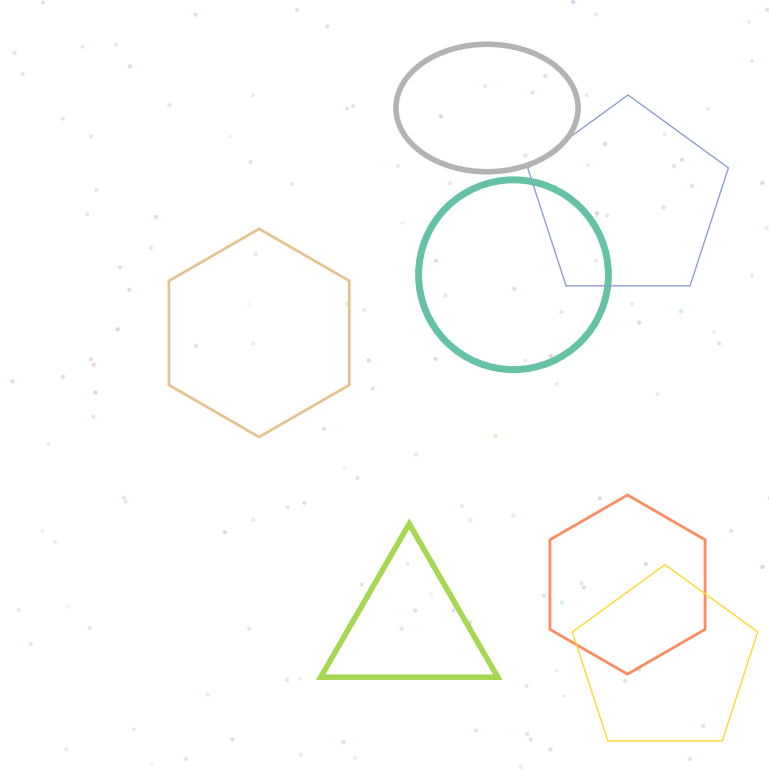[{"shape": "circle", "thickness": 2.5, "radius": 0.62, "center": [0.667, 0.643]}, {"shape": "hexagon", "thickness": 1, "radius": 0.58, "center": [0.815, 0.241]}, {"shape": "pentagon", "thickness": 0.5, "radius": 0.69, "center": [0.816, 0.74]}, {"shape": "triangle", "thickness": 2, "radius": 0.66, "center": [0.531, 0.187]}, {"shape": "pentagon", "thickness": 0.5, "radius": 0.63, "center": [0.864, 0.14]}, {"shape": "hexagon", "thickness": 1, "radius": 0.68, "center": [0.337, 0.568]}, {"shape": "oval", "thickness": 2, "radius": 0.59, "center": [0.632, 0.86]}]